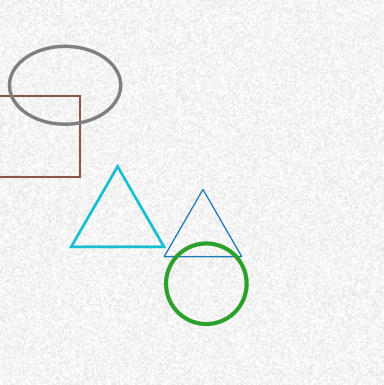[{"shape": "triangle", "thickness": 1, "radius": 0.58, "center": [0.527, 0.392]}, {"shape": "circle", "thickness": 3, "radius": 0.52, "center": [0.536, 0.263]}, {"shape": "square", "thickness": 1.5, "radius": 0.53, "center": [0.101, 0.644]}, {"shape": "oval", "thickness": 2.5, "radius": 0.72, "center": [0.169, 0.778]}, {"shape": "triangle", "thickness": 2, "radius": 0.7, "center": [0.305, 0.428]}]